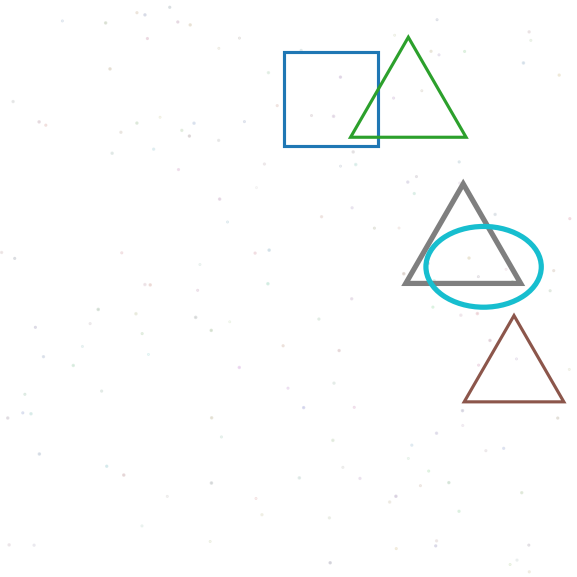[{"shape": "square", "thickness": 1.5, "radius": 0.41, "center": [0.573, 0.828]}, {"shape": "triangle", "thickness": 1.5, "radius": 0.58, "center": [0.707, 0.819]}, {"shape": "triangle", "thickness": 1.5, "radius": 0.5, "center": [0.89, 0.353]}, {"shape": "triangle", "thickness": 2.5, "radius": 0.57, "center": [0.802, 0.566]}, {"shape": "oval", "thickness": 2.5, "radius": 0.5, "center": [0.837, 0.537]}]